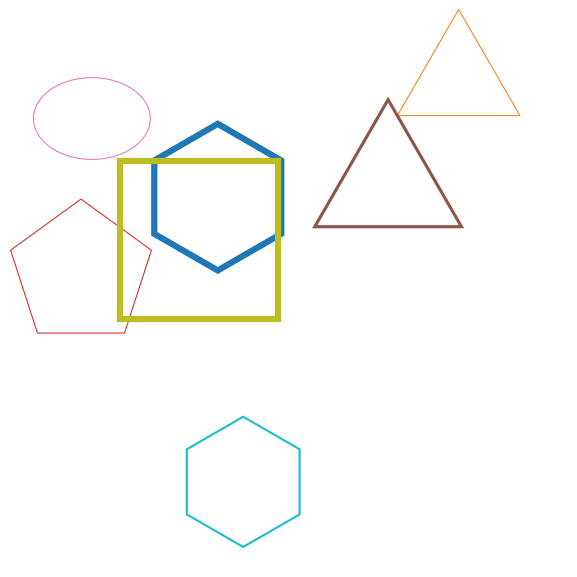[{"shape": "hexagon", "thickness": 3, "radius": 0.63, "center": [0.377, 0.658]}, {"shape": "triangle", "thickness": 0.5, "radius": 0.61, "center": [0.794, 0.86]}, {"shape": "pentagon", "thickness": 0.5, "radius": 0.64, "center": [0.14, 0.526]}, {"shape": "triangle", "thickness": 1.5, "radius": 0.73, "center": [0.672, 0.68]}, {"shape": "oval", "thickness": 0.5, "radius": 0.51, "center": [0.159, 0.794]}, {"shape": "square", "thickness": 3, "radius": 0.68, "center": [0.345, 0.583]}, {"shape": "hexagon", "thickness": 1, "radius": 0.56, "center": [0.421, 0.165]}]